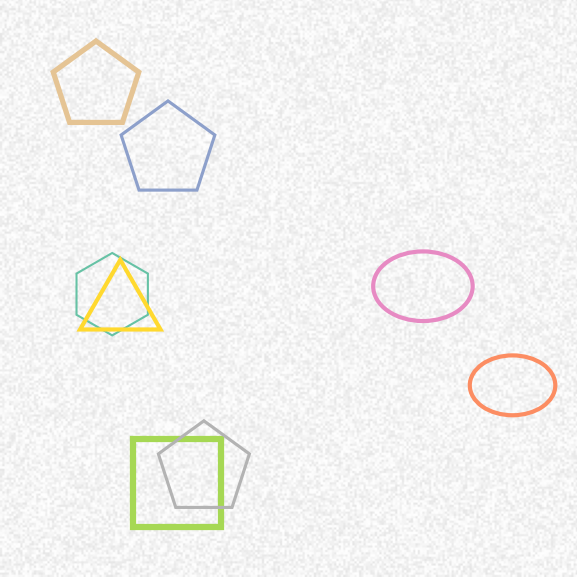[{"shape": "hexagon", "thickness": 1, "radius": 0.36, "center": [0.194, 0.49]}, {"shape": "oval", "thickness": 2, "radius": 0.37, "center": [0.888, 0.332]}, {"shape": "pentagon", "thickness": 1.5, "radius": 0.43, "center": [0.291, 0.739]}, {"shape": "oval", "thickness": 2, "radius": 0.43, "center": [0.732, 0.504]}, {"shape": "square", "thickness": 3, "radius": 0.38, "center": [0.306, 0.163]}, {"shape": "triangle", "thickness": 2, "radius": 0.4, "center": [0.208, 0.469]}, {"shape": "pentagon", "thickness": 2.5, "radius": 0.39, "center": [0.166, 0.85]}, {"shape": "pentagon", "thickness": 1.5, "radius": 0.41, "center": [0.353, 0.188]}]